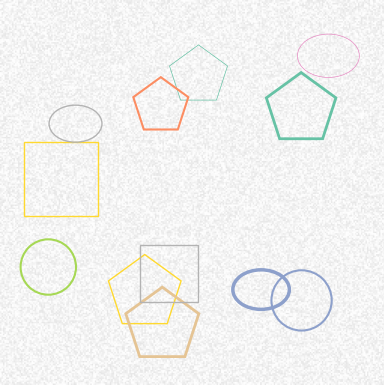[{"shape": "pentagon", "thickness": 0.5, "radius": 0.4, "center": [0.516, 0.804]}, {"shape": "pentagon", "thickness": 2, "radius": 0.48, "center": [0.782, 0.716]}, {"shape": "pentagon", "thickness": 1.5, "radius": 0.38, "center": [0.418, 0.724]}, {"shape": "oval", "thickness": 2.5, "radius": 0.37, "center": [0.678, 0.248]}, {"shape": "circle", "thickness": 1.5, "radius": 0.39, "center": [0.783, 0.22]}, {"shape": "oval", "thickness": 0.5, "radius": 0.4, "center": [0.853, 0.855]}, {"shape": "circle", "thickness": 1.5, "radius": 0.36, "center": [0.125, 0.306]}, {"shape": "pentagon", "thickness": 1, "radius": 0.5, "center": [0.376, 0.24]}, {"shape": "square", "thickness": 1, "radius": 0.48, "center": [0.159, 0.536]}, {"shape": "pentagon", "thickness": 2, "radius": 0.5, "center": [0.422, 0.154]}, {"shape": "oval", "thickness": 1, "radius": 0.34, "center": [0.196, 0.679]}, {"shape": "square", "thickness": 1, "radius": 0.37, "center": [0.439, 0.289]}]